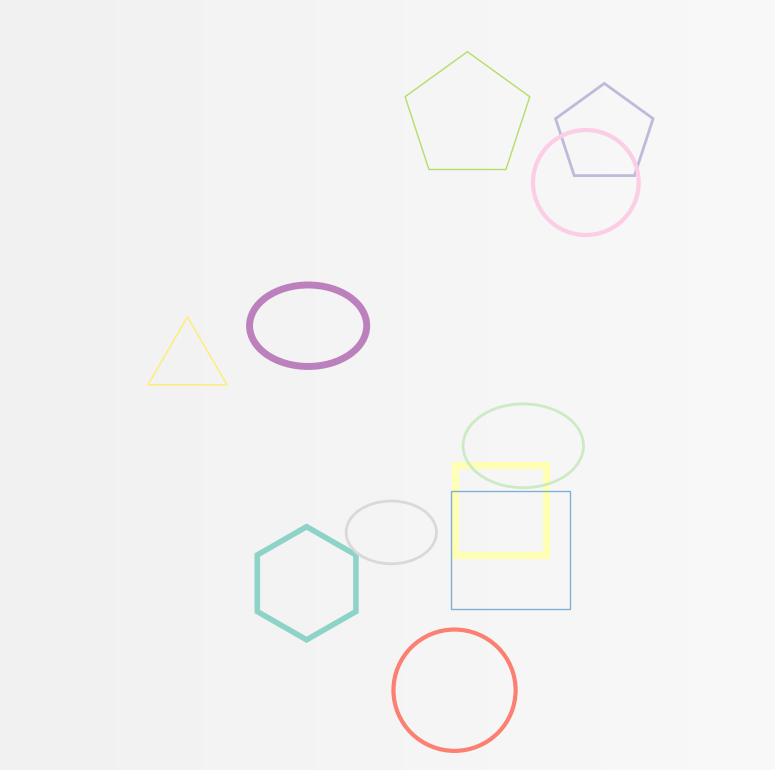[{"shape": "hexagon", "thickness": 2, "radius": 0.37, "center": [0.396, 0.243]}, {"shape": "square", "thickness": 2.5, "radius": 0.29, "center": [0.645, 0.337]}, {"shape": "pentagon", "thickness": 1, "radius": 0.33, "center": [0.78, 0.825]}, {"shape": "circle", "thickness": 1.5, "radius": 0.39, "center": [0.586, 0.104]}, {"shape": "square", "thickness": 0.5, "radius": 0.38, "center": [0.659, 0.285]}, {"shape": "pentagon", "thickness": 0.5, "radius": 0.42, "center": [0.603, 0.848]}, {"shape": "circle", "thickness": 1.5, "radius": 0.34, "center": [0.756, 0.763]}, {"shape": "oval", "thickness": 1, "radius": 0.29, "center": [0.505, 0.309]}, {"shape": "oval", "thickness": 2.5, "radius": 0.38, "center": [0.398, 0.577]}, {"shape": "oval", "thickness": 1, "radius": 0.39, "center": [0.675, 0.421]}, {"shape": "triangle", "thickness": 0.5, "radius": 0.29, "center": [0.242, 0.53]}]